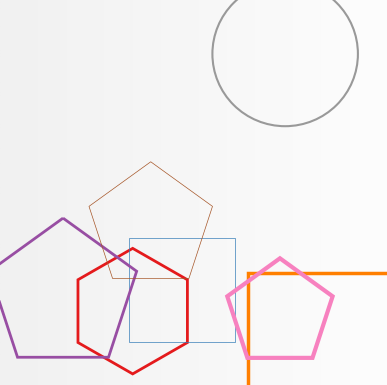[{"shape": "hexagon", "thickness": 2, "radius": 0.82, "center": [0.342, 0.192]}, {"shape": "square", "thickness": 0.5, "radius": 0.68, "center": [0.469, 0.247]}, {"shape": "pentagon", "thickness": 2, "radius": 1.0, "center": [0.163, 0.234]}, {"shape": "square", "thickness": 2.5, "radius": 0.91, "center": [0.823, 0.108]}, {"shape": "pentagon", "thickness": 0.5, "radius": 0.84, "center": [0.389, 0.412]}, {"shape": "pentagon", "thickness": 3, "radius": 0.71, "center": [0.722, 0.186]}, {"shape": "circle", "thickness": 1.5, "radius": 0.94, "center": [0.736, 0.86]}]